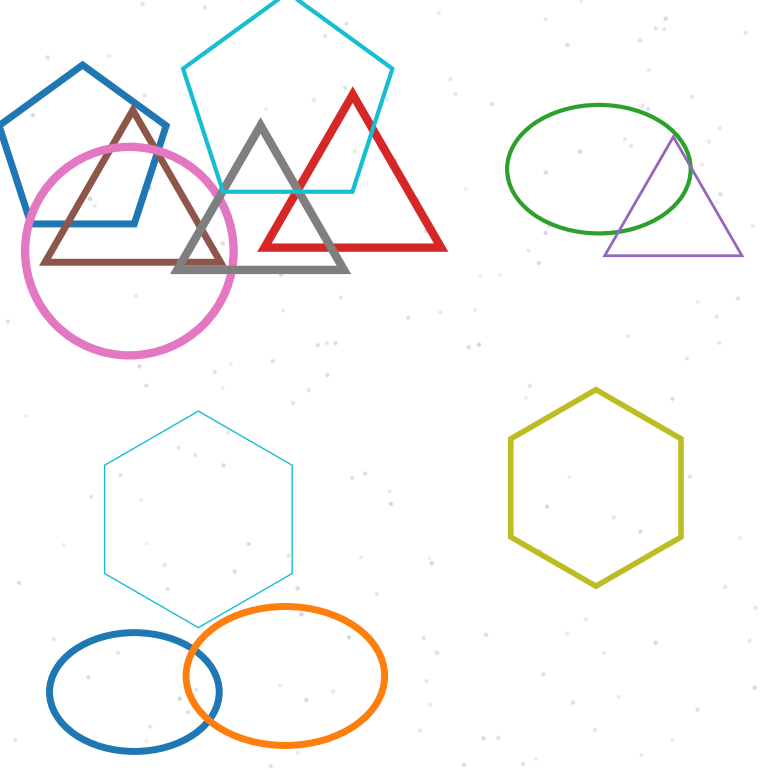[{"shape": "pentagon", "thickness": 2.5, "radius": 0.57, "center": [0.107, 0.802]}, {"shape": "oval", "thickness": 2.5, "radius": 0.55, "center": [0.174, 0.101]}, {"shape": "oval", "thickness": 2.5, "radius": 0.64, "center": [0.371, 0.122]}, {"shape": "oval", "thickness": 1.5, "radius": 0.6, "center": [0.778, 0.78]}, {"shape": "triangle", "thickness": 3, "radius": 0.66, "center": [0.458, 0.745]}, {"shape": "triangle", "thickness": 1, "radius": 0.51, "center": [0.874, 0.719]}, {"shape": "triangle", "thickness": 2.5, "radius": 0.66, "center": [0.172, 0.725]}, {"shape": "circle", "thickness": 3, "radius": 0.68, "center": [0.168, 0.674]}, {"shape": "triangle", "thickness": 3, "radius": 0.63, "center": [0.338, 0.712]}, {"shape": "hexagon", "thickness": 2, "radius": 0.64, "center": [0.774, 0.366]}, {"shape": "pentagon", "thickness": 1.5, "radius": 0.71, "center": [0.374, 0.867]}, {"shape": "hexagon", "thickness": 0.5, "radius": 0.7, "center": [0.258, 0.325]}]